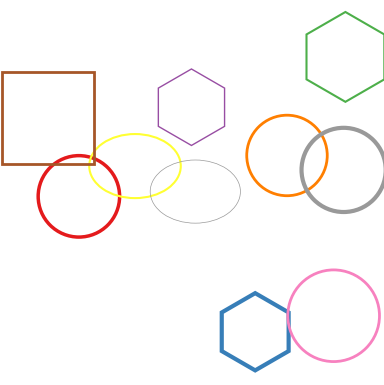[{"shape": "circle", "thickness": 2.5, "radius": 0.53, "center": [0.205, 0.49]}, {"shape": "hexagon", "thickness": 3, "radius": 0.5, "center": [0.663, 0.138]}, {"shape": "hexagon", "thickness": 1.5, "radius": 0.58, "center": [0.897, 0.852]}, {"shape": "hexagon", "thickness": 1, "radius": 0.5, "center": [0.497, 0.722]}, {"shape": "circle", "thickness": 2, "radius": 0.52, "center": [0.745, 0.596]}, {"shape": "oval", "thickness": 1.5, "radius": 0.59, "center": [0.351, 0.569]}, {"shape": "square", "thickness": 2, "radius": 0.6, "center": [0.125, 0.694]}, {"shape": "circle", "thickness": 2, "radius": 0.6, "center": [0.867, 0.18]}, {"shape": "circle", "thickness": 3, "radius": 0.55, "center": [0.893, 0.559]}, {"shape": "oval", "thickness": 0.5, "radius": 0.59, "center": [0.507, 0.502]}]